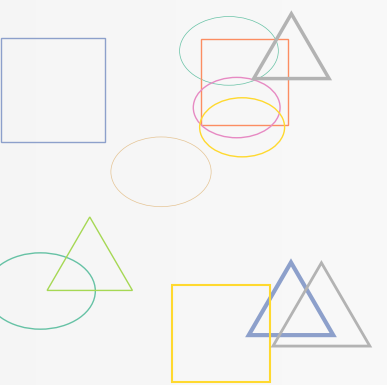[{"shape": "oval", "thickness": 0.5, "radius": 0.64, "center": [0.591, 0.868]}, {"shape": "oval", "thickness": 1, "radius": 0.71, "center": [0.104, 0.244]}, {"shape": "square", "thickness": 1, "radius": 0.56, "center": [0.63, 0.787]}, {"shape": "square", "thickness": 1, "radius": 0.67, "center": [0.136, 0.766]}, {"shape": "triangle", "thickness": 3, "radius": 0.63, "center": [0.751, 0.192]}, {"shape": "oval", "thickness": 1, "radius": 0.56, "center": [0.611, 0.721]}, {"shape": "triangle", "thickness": 1, "radius": 0.64, "center": [0.232, 0.309]}, {"shape": "square", "thickness": 1.5, "radius": 0.63, "center": [0.57, 0.134]}, {"shape": "oval", "thickness": 1, "radius": 0.55, "center": [0.625, 0.669]}, {"shape": "oval", "thickness": 0.5, "radius": 0.65, "center": [0.416, 0.554]}, {"shape": "triangle", "thickness": 2, "radius": 0.72, "center": [0.829, 0.173]}, {"shape": "triangle", "thickness": 2.5, "radius": 0.56, "center": [0.752, 0.852]}]